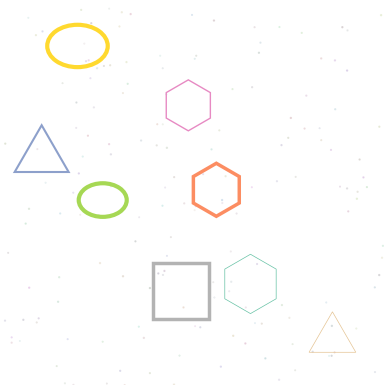[{"shape": "hexagon", "thickness": 0.5, "radius": 0.39, "center": [0.651, 0.263]}, {"shape": "hexagon", "thickness": 2.5, "radius": 0.34, "center": [0.562, 0.507]}, {"shape": "triangle", "thickness": 1.5, "radius": 0.4, "center": [0.108, 0.594]}, {"shape": "hexagon", "thickness": 1, "radius": 0.33, "center": [0.489, 0.726]}, {"shape": "oval", "thickness": 3, "radius": 0.31, "center": [0.267, 0.48]}, {"shape": "oval", "thickness": 3, "radius": 0.39, "center": [0.201, 0.881]}, {"shape": "triangle", "thickness": 0.5, "radius": 0.35, "center": [0.863, 0.12]}, {"shape": "square", "thickness": 2.5, "radius": 0.36, "center": [0.471, 0.244]}]